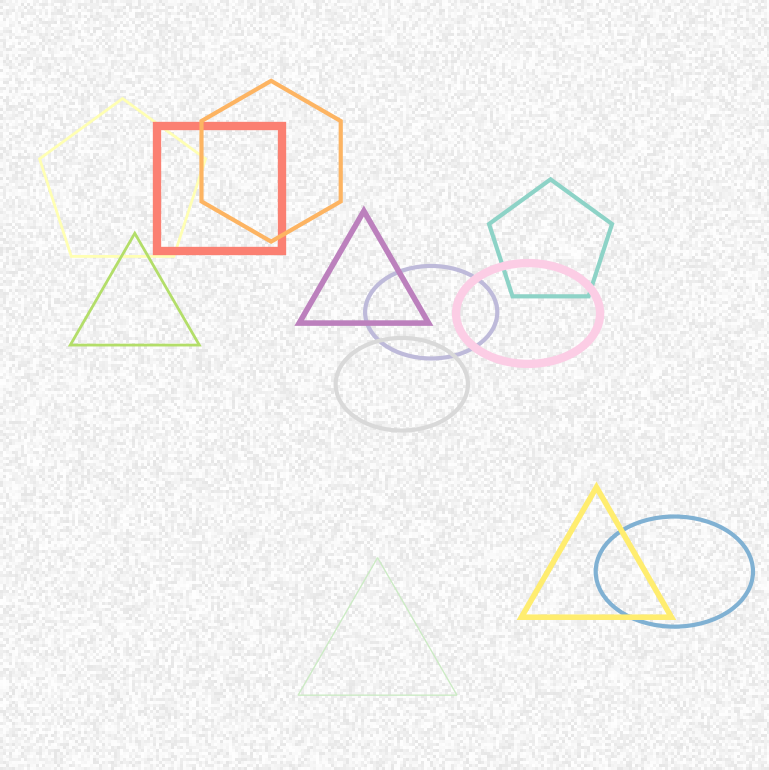[{"shape": "pentagon", "thickness": 1.5, "radius": 0.42, "center": [0.715, 0.683]}, {"shape": "pentagon", "thickness": 1, "radius": 0.57, "center": [0.159, 0.759]}, {"shape": "oval", "thickness": 1.5, "radius": 0.43, "center": [0.56, 0.595]}, {"shape": "square", "thickness": 3, "radius": 0.4, "center": [0.285, 0.755]}, {"shape": "oval", "thickness": 1.5, "radius": 0.51, "center": [0.876, 0.258]}, {"shape": "hexagon", "thickness": 1.5, "radius": 0.52, "center": [0.352, 0.791]}, {"shape": "triangle", "thickness": 1, "radius": 0.48, "center": [0.175, 0.6]}, {"shape": "oval", "thickness": 3, "radius": 0.47, "center": [0.686, 0.593]}, {"shape": "oval", "thickness": 1.5, "radius": 0.43, "center": [0.522, 0.501]}, {"shape": "triangle", "thickness": 2, "radius": 0.49, "center": [0.473, 0.629]}, {"shape": "triangle", "thickness": 0.5, "radius": 0.6, "center": [0.49, 0.157]}, {"shape": "triangle", "thickness": 2, "radius": 0.56, "center": [0.775, 0.255]}]